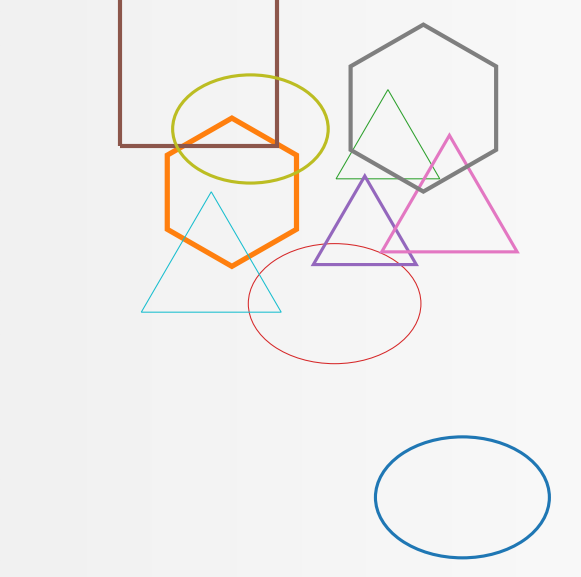[{"shape": "oval", "thickness": 1.5, "radius": 0.75, "center": [0.796, 0.138]}, {"shape": "hexagon", "thickness": 2.5, "radius": 0.64, "center": [0.399, 0.666]}, {"shape": "triangle", "thickness": 0.5, "radius": 0.51, "center": [0.667, 0.741]}, {"shape": "oval", "thickness": 0.5, "radius": 0.74, "center": [0.576, 0.473]}, {"shape": "triangle", "thickness": 1.5, "radius": 0.51, "center": [0.628, 0.592]}, {"shape": "square", "thickness": 2, "radius": 0.68, "center": [0.341, 0.881]}, {"shape": "triangle", "thickness": 1.5, "radius": 0.67, "center": [0.773, 0.63]}, {"shape": "hexagon", "thickness": 2, "radius": 0.72, "center": [0.728, 0.812]}, {"shape": "oval", "thickness": 1.5, "radius": 0.67, "center": [0.431, 0.776]}, {"shape": "triangle", "thickness": 0.5, "radius": 0.69, "center": [0.363, 0.528]}]